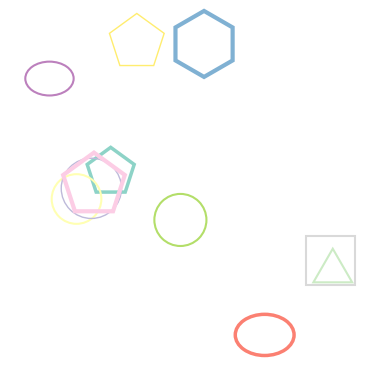[{"shape": "pentagon", "thickness": 2.5, "radius": 0.32, "center": [0.288, 0.553]}, {"shape": "circle", "thickness": 1.5, "radius": 0.32, "center": [0.199, 0.483]}, {"shape": "circle", "thickness": 1, "radius": 0.39, "center": [0.237, 0.511]}, {"shape": "oval", "thickness": 2.5, "radius": 0.38, "center": [0.687, 0.13]}, {"shape": "hexagon", "thickness": 3, "radius": 0.43, "center": [0.53, 0.886]}, {"shape": "circle", "thickness": 1.5, "radius": 0.34, "center": [0.469, 0.429]}, {"shape": "pentagon", "thickness": 3, "radius": 0.42, "center": [0.244, 0.519]}, {"shape": "square", "thickness": 1.5, "radius": 0.32, "center": [0.858, 0.324]}, {"shape": "oval", "thickness": 1.5, "radius": 0.31, "center": [0.129, 0.796]}, {"shape": "triangle", "thickness": 1.5, "radius": 0.29, "center": [0.864, 0.296]}, {"shape": "pentagon", "thickness": 1, "radius": 0.37, "center": [0.355, 0.89]}]